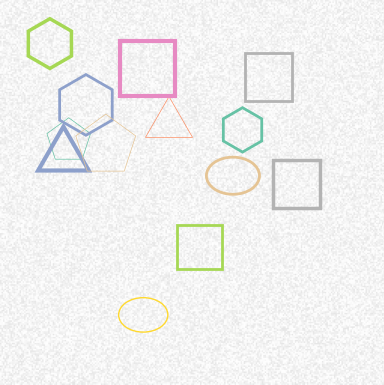[{"shape": "hexagon", "thickness": 2, "radius": 0.29, "center": [0.63, 0.663]}, {"shape": "pentagon", "thickness": 0.5, "radius": 0.3, "center": [0.179, 0.635]}, {"shape": "triangle", "thickness": 0.5, "radius": 0.35, "center": [0.439, 0.678]}, {"shape": "triangle", "thickness": 3, "radius": 0.38, "center": [0.165, 0.595]}, {"shape": "hexagon", "thickness": 2, "radius": 0.39, "center": [0.223, 0.727]}, {"shape": "square", "thickness": 3, "radius": 0.36, "center": [0.384, 0.822]}, {"shape": "square", "thickness": 2, "radius": 0.29, "center": [0.518, 0.359]}, {"shape": "hexagon", "thickness": 2.5, "radius": 0.32, "center": [0.13, 0.887]}, {"shape": "oval", "thickness": 1, "radius": 0.32, "center": [0.372, 0.182]}, {"shape": "oval", "thickness": 2, "radius": 0.34, "center": [0.605, 0.544]}, {"shape": "pentagon", "thickness": 0.5, "radius": 0.41, "center": [0.275, 0.622]}, {"shape": "square", "thickness": 2.5, "radius": 0.31, "center": [0.77, 0.522]}, {"shape": "square", "thickness": 2, "radius": 0.31, "center": [0.697, 0.8]}]